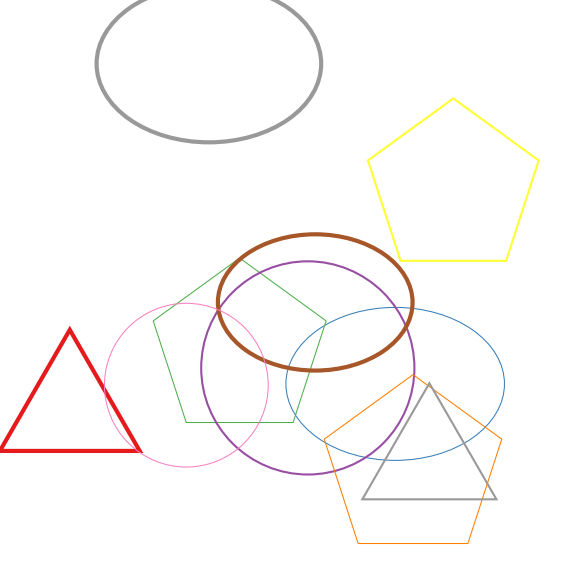[{"shape": "triangle", "thickness": 2, "radius": 0.7, "center": [0.121, 0.288]}, {"shape": "oval", "thickness": 0.5, "radius": 0.95, "center": [0.684, 0.334]}, {"shape": "pentagon", "thickness": 0.5, "radius": 0.79, "center": [0.415, 0.395]}, {"shape": "circle", "thickness": 1, "radius": 0.92, "center": [0.533, 0.362]}, {"shape": "pentagon", "thickness": 0.5, "radius": 0.81, "center": [0.715, 0.189]}, {"shape": "pentagon", "thickness": 1, "radius": 0.78, "center": [0.785, 0.673]}, {"shape": "oval", "thickness": 2, "radius": 0.84, "center": [0.546, 0.475]}, {"shape": "circle", "thickness": 0.5, "radius": 0.71, "center": [0.323, 0.332]}, {"shape": "oval", "thickness": 2, "radius": 0.97, "center": [0.362, 0.889]}, {"shape": "triangle", "thickness": 1, "radius": 0.67, "center": [0.744, 0.202]}]